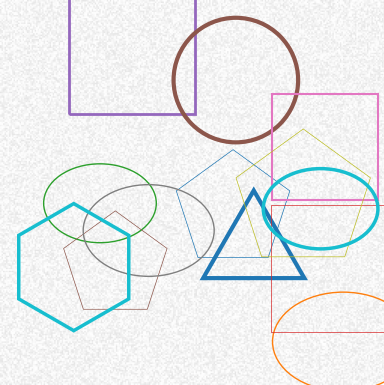[{"shape": "pentagon", "thickness": 0.5, "radius": 0.78, "center": [0.605, 0.456]}, {"shape": "triangle", "thickness": 3, "radius": 0.76, "center": [0.659, 0.353]}, {"shape": "oval", "thickness": 1, "radius": 0.92, "center": [0.891, 0.113]}, {"shape": "oval", "thickness": 1, "radius": 0.73, "center": [0.26, 0.472]}, {"shape": "square", "thickness": 0.5, "radius": 0.83, "center": [0.869, 0.302]}, {"shape": "square", "thickness": 2, "radius": 0.82, "center": [0.343, 0.869]}, {"shape": "pentagon", "thickness": 0.5, "radius": 0.71, "center": [0.3, 0.311]}, {"shape": "circle", "thickness": 3, "radius": 0.81, "center": [0.613, 0.792]}, {"shape": "square", "thickness": 1.5, "radius": 0.68, "center": [0.844, 0.618]}, {"shape": "oval", "thickness": 1, "radius": 0.85, "center": [0.386, 0.401]}, {"shape": "pentagon", "thickness": 0.5, "radius": 0.92, "center": [0.788, 0.481]}, {"shape": "hexagon", "thickness": 2.5, "radius": 0.82, "center": [0.192, 0.306]}, {"shape": "oval", "thickness": 2.5, "radius": 0.74, "center": [0.833, 0.458]}]